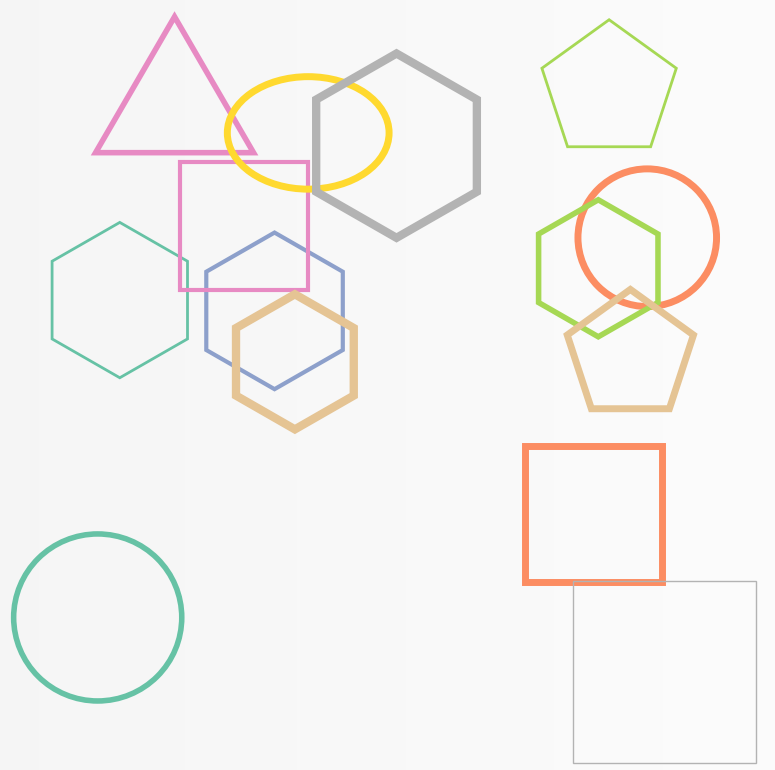[{"shape": "circle", "thickness": 2, "radius": 0.54, "center": [0.126, 0.198]}, {"shape": "hexagon", "thickness": 1, "radius": 0.5, "center": [0.155, 0.61]}, {"shape": "circle", "thickness": 2.5, "radius": 0.45, "center": [0.835, 0.691]}, {"shape": "square", "thickness": 2.5, "radius": 0.44, "center": [0.766, 0.332]}, {"shape": "hexagon", "thickness": 1.5, "radius": 0.51, "center": [0.354, 0.596]}, {"shape": "square", "thickness": 1.5, "radius": 0.41, "center": [0.315, 0.707]}, {"shape": "triangle", "thickness": 2, "radius": 0.59, "center": [0.225, 0.861]}, {"shape": "pentagon", "thickness": 1, "radius": 0.46, "center": [0.786, 0.883]}, {"shape": "hexagon", "thickness": 2, "radius": 0.44, "center": [0.772, 0.652]}, {"shape": "oval", "thickness": 2.5, "radius": 0.52, "center": [0.398, 0.827]}, {"shape": "pentagon", "thickness": 2.5, "radius": 0.43, "center": [0.813, 0.538]}, {"shape": "hexagon", "thickness": 3, "radius": 0.44, "center": [0.381, 0.53]}, {"shape": "square", "thickness": 0.5, "radius": 0.59, "center": [0.857, 0.128]}, {"shape": "hexagon", "thickness": 3, "radius": 0.6, "center": [0.512, 0.811]}]